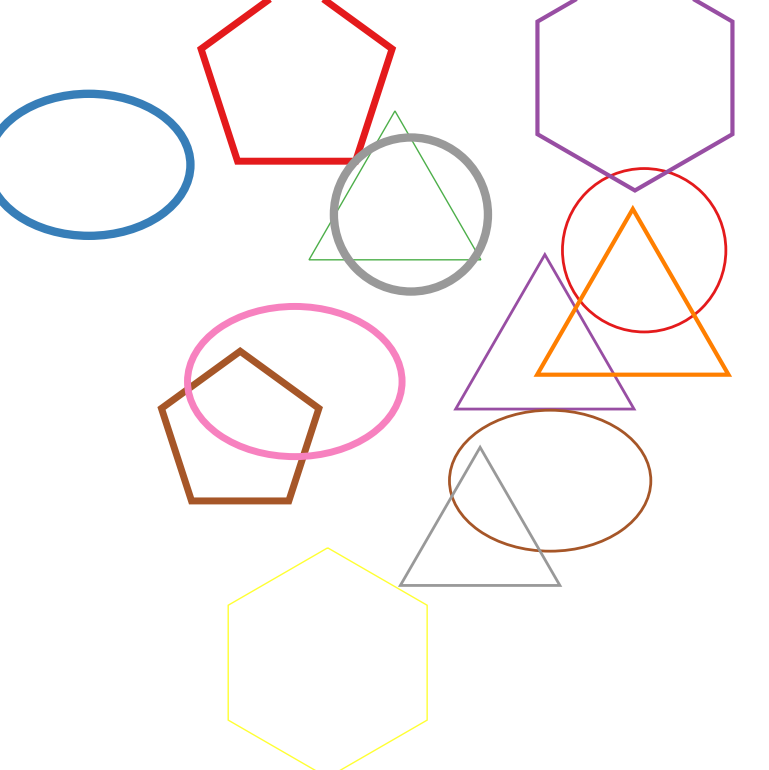[{"shape": "pentagon", "thickness": 2.5, "radius": 0.65, "center": [0.385, 0.896]}, {"shape": "circle", "thickness": 1, "radius": 0.53, "center": [0.837, 0.675]}, {"shape": "oval", "thickness": 3, "radius": 0.66, "center": [0.116, 0.786]}, {"shape": "triangle", "thickness": 0.5, "radius": 0.64, "center": [0.513, 0.727]}, {"shape": "triangle", "thickness": 1, "radius": 0.67, "center": [0.708, 0.536]}, {"shape": "hexagon", "thickness": 1.5, "radius": 0.73, "center": [0.825, 0.899]}, {"shape": "triangle", "thickness": 1.5, "radius": 0.72, "center": [0.822, 0.585]}, {"shape": "hexagon", "thickness": 0.5, "radius": 0.75, "center": [0.426, 0.139]}, {"shape": "pentagon", "thickness": 2.5, "radius": 0.54, "center": [0.312, 0.436]}, {"shape": "oval", "thickness": 1, "radius": 0.65, "center": [0.714, 0.376]}, {"shape": "oval", "thickness": 2.5, "radius": 0.7, "center": [0.383, 0.504]}, {"shape": "triangle", "thickness": 1, "radius": 0.6, "center": [0.624, 0.299]}, {"shape": "circle", "thickness": 3, "radius": 0.5, "center": [0.534, 0.721]}]